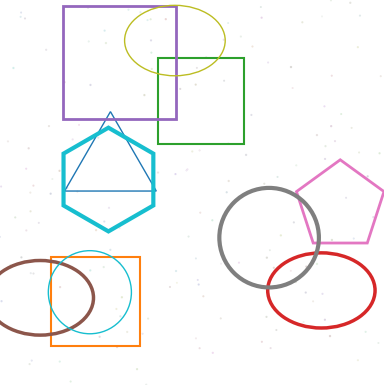[{"shape": "triangle", "thickness": 1, "radius": 0.69, "center": [0.287, 0.573]}, {"shape": "square", "thickness": 1.5, "radius": 0.58, "center": [0.248, 0.217]}, {"shape": "square", "thickness": 1.5, "radius": 0.56, "center": [0.522, 0.736]}, {"shape": "oval", "thickness": 2.5, "radius": 0.7, "center": [0.835, 0.246]}, {"shape": "square", "thickness": 2, "radius": 0.73, "center": [0.31, 0.837]}, {"shape": "oval", "thickness": 2.5, "radius": 0.69, "center": [0.104, 0.226]}, {"shape": "pentagon", "thickness": 2, "radius": 0.6, "center": [0.884, 0.465]}, {"shape": "circle", "thickness": 3, "radius": 0.65, "center": [0.699, 0.383]}, {"shape": "oval", "thickness": 1, "radius": 0.65, "center": [0.454, 0.895]}, {"shape": "circle", "thickness": 1, "radius": 0.54, "center": [0.233, 0.241]}, {"shape": "hexagon", "thickness": 3, "radius": 0.67, "center": [0.282, 0.534]}]